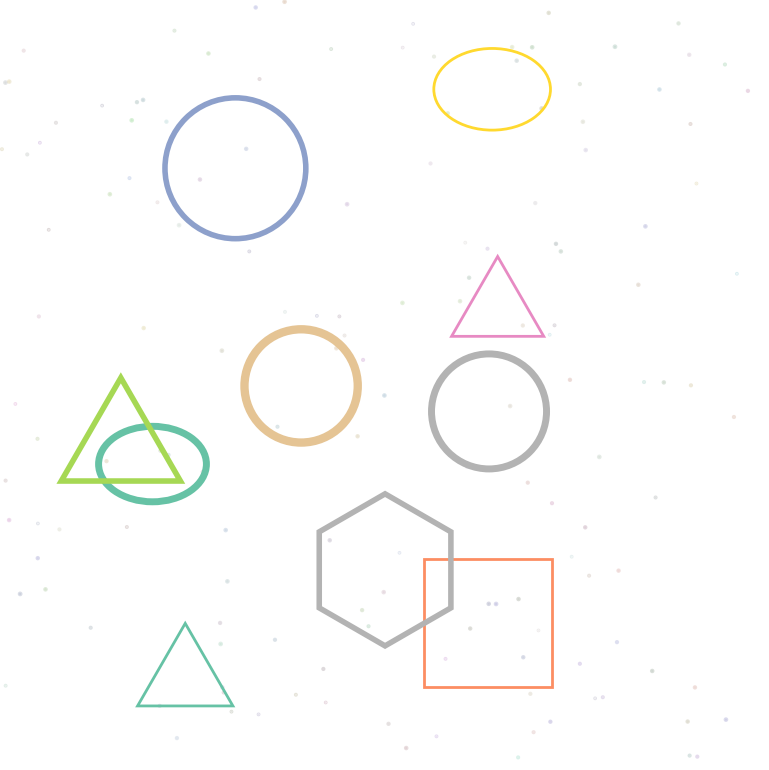[{"shape": "triangle", "thickness": 1, "radius": 0.36, "center": [0.241, 0.119]}, {"shape": "oval", "thickness": 2.5, "radius": 0.35, "center": [0.198, 0.397]}, {"shape": "square", "thickness": 1, "radius": 0.41, "center": [0.634, 0.191]}, {"shape": "circle", "thickness": 2, "radius": 0.46, "center": [0.306, 0.781]}, {"shape": "triangle", "thickness": 1, "radius": 0.35, "center": [0.646, 0.598]}, {"shape": "triangle", "thickness": 2, "radius": 0.45, "center": [0.157, 0.42]}, {"shape": "oval", "thickness": 1, "radius": 0.38, "center": [0.639, 0.884]}, {"shape": "circle", "thickness": 3, "radius": 0.37, "center": [0.391, 0.499]}, {"shape": "hexagon", "thickness": 2, "radius": 0.49, "center": [0.5, 0.26]}, {"shape": "circle", "thickness": 2.5, "radius": 0.37, "center": [0.635, 0.466]}]